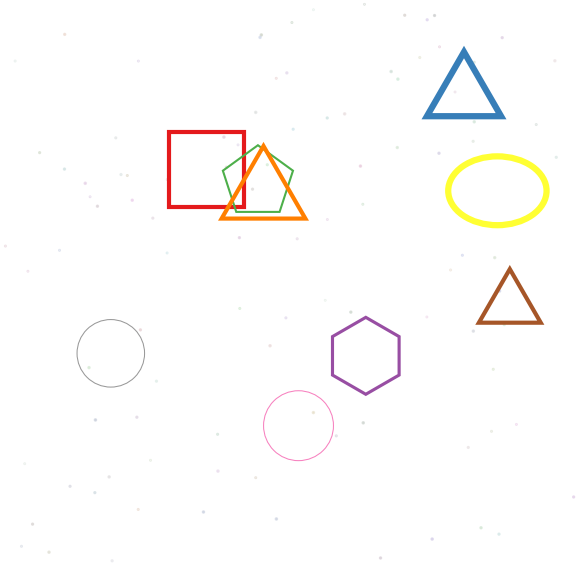[{"shape": "square", "thickness": 2, "radius": 0.32, "center": [0.357, 0.705]}, {"shape": "triangle", "thickness": 3, "radius": 0.37, "center": [0.803, 0.835]}, {"shape": "pentagon", "thickness": 1, "radius": 0.32, "center": [0.447, 0.684]}, {"shape": "hexagon", "thickness": 1.5, "radius": 0.33, "center": [0.633, 0.383]}, {"shape": "triangle", "thickness": 2, "radius": 0.42, "center": [0.456, 0.663]}, {"shape": "oval", "thickness": 3, "radius": 0.43, "center": [0.861, 0.669]}, {"shape": "triangle", "thickness": 2, "radius": 0.31, "center": [0.883, 0.471]}, {"shape": "circle", "thickness": 0.5, "radius": 0.3, "center": [0.517, 0.262]}, {"shape": "circle", "thickness": 0.5, "radius": 0.29, "center": [0.192, 0.387]}]